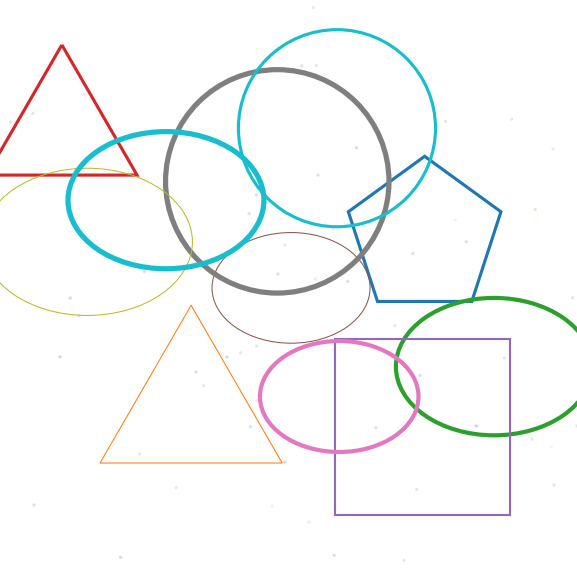[{"shape": "pentagon", "thickness": 1.5, "radius": 0.69, "center": [0.735, 0.59]}, {"shape": "triangle", "thickness": 0.5, "radius": 0.91, "center": [0.331, 0.288]}, {"shape": "oval", "thickness": 2, "radius": 0.85, "center": [0.856, 0.364]}, {"shape": "triangle", "thickness": 1.5, "radius": 0.75, "center": [0.107, 0.771]}, {"shape": "square", "thickness": 1, "radius": 0.76, "center": [0.732, 0.26]}, {"shape": "oval", "thickness": 0.5, "radius": 0.68, "center": [0.504, 0.501]}, {"shape": "oval", "thickness": 2, "radius": 0.69, "center": [0.587, 0.313]}, {"shape": "circle", "thickness": 2.5, "radius": 0.97, "center": [0.48, 0.685]}, {"shape": "oval", "thickness": 0.5, "radius": 0.91, "center": [0.151, 0.58]}, {"shape": "oval", "thickness": 2.5, "radius": 0.85, "center": [0.287, 0.652]}, {"shape": "circle", "thickness": 1.5, "radius": 0.85, "center": [0.583, 0.777]}]